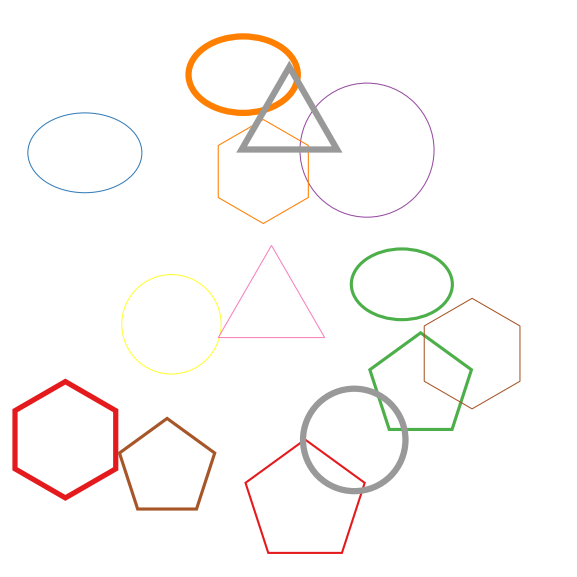[{"shape": "pentagon", "thickness": 1, "radius": 0.54, "center": [0.528, 0.13]}, {"shape": "hexagon", "thickness": 2.5, "radius": 0.5, "center": [0.113, 0.238]}, {"shape": "oval", "thickness": 0.5, "radius": 0.49, "center": [0.147, 0.735]}, {"shape": "oval", "thickness": 1.5, "radius": 0.44, "center": [0.696, 0.507]}, {"shape": "pentagon", "thickness": 1.5, "radius": 0.46, "center": [0.728, 0.33]}, {"shape": "circle", "thickness": 0.5, "radius": 0.58, "center": [0.636, 0.739]}, {"shape": "hexagon", "thickness": 0.5, "radius": 0.45, "center": [0.456, 0.702]}, {"shape": "oval", "thickness": 3, "radius": 0.47, "center": [0.421, 0.87]}, {"shape": "circle", "thickness": 0.5, "radius": 0.43, "center": [0.297, 0.438]}, {"shape": "hexagon", "thickness": 0.5, "radius": 0.48, "center": [0.817, 0.387]}, {"shape": "pentagon", "thickness": 1.5, "radius": 0.43, "center": [0.289, 0.188]}, {"shape": "triangle", "thickness": 0.5, "radius": 0.53, "center": [0.47, 0.468]}, {"shape": "circle", "thickness": 3, "radius": 0.44, "center": [0.613, 0.237]}, {"shape": "triangle", "thickness": 3, "radius": 0.48, "center": [0.501, 0.788]}]